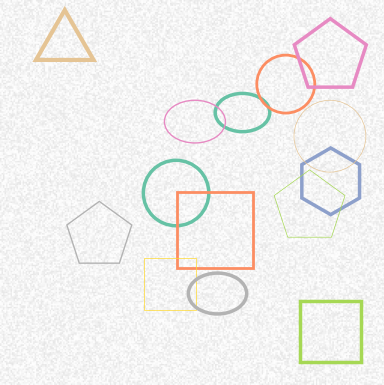[{"shape": "circle", "thickness": 2.5, "radius": 0.43, "center": [0.457, 0.499]}, {"shape": "oval", "thickness": 2.5, "radius": 0.35, "center": [0.63, 0.708]}, {"shape": "circle", "thickness": 2, "radius": 0.38, "center": [0.742, 0.782]}, {"shape": "square", "thickness": 2, "radius": 0.49, "center": [0.558, 0.404]}, {"shape": "hexagon", "thickness": 2.5, "radius": 0.43, "center": [0.859, 0.529]}, {"shape": "oval", "thickness": 1, "radius": 0.4, "center": [0.506, 0.684]}, {"shape": "pentagon", "thickness": 2.5, "radius": 0.49, "center": [0.858, 0.853]}, {"shape": "square", "thickness": 2.5, "radius": 0.39, "center": [0.858, 0.139]}, {"shape": "pentagon", "thickness": 0.5, "radius": 0.48, "center": [0.804, 0.462]}, {"shape": "square", "thickness": 0.5, "radius": 0.34, "center": [0.442, 0.262]}, {"shape": "circle", "thickness": 0.5, "radius": 0.47, "center": [0.857, 0.646]}, {"shape": "triangle", "thickness": 3, "radius": 0.43, "center": [0.168, 0.887]}, {"shape": "pentagon", "thickness": 1, "radius": 0.44, "center": [0.258, 0.388]}, {"shape": "oval", "thickness": 2.5, "radius": 0.38, "center": [0.565, 0.238]}]